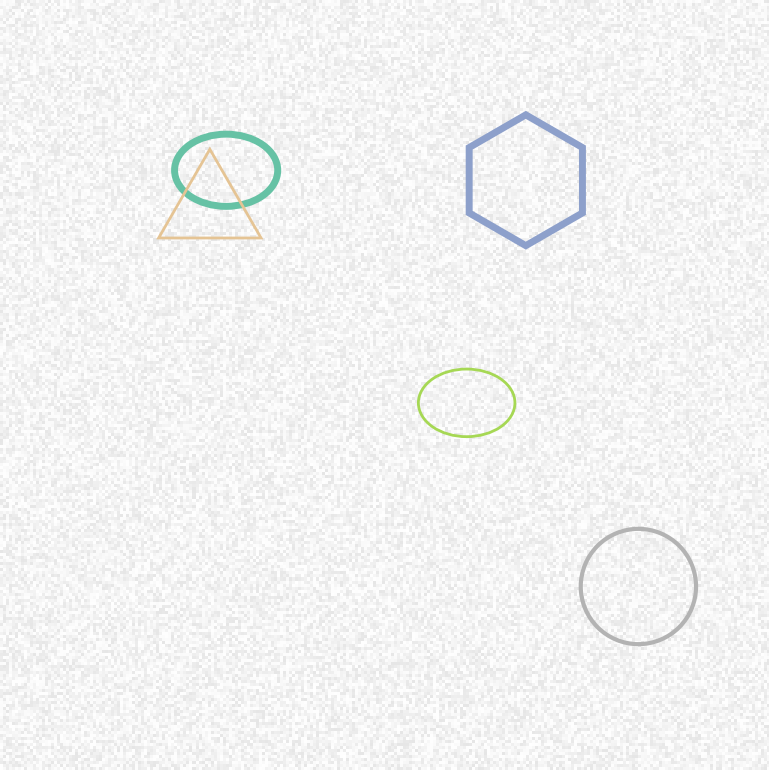[{"shape": "oval", "thickness": 2.5, "radius": 0.33, "center": [0.294, 0.779]}, {"shape": "hexagon", "thickness": 2.5, "radius": 0.42, "center": [0.683, 0.766]}, {"shape": "oval", "thickness": 1, "radius": 0.31, "center": [0.606, 0.477]}, {"shape": "triangle", "thickness": 1, "radius": 0.38, "center": [0.273, 0.729]}, {"shape": "circle", "thickness": 1.5, "radius": 0.37, "center": [0.829, 0.238]}]